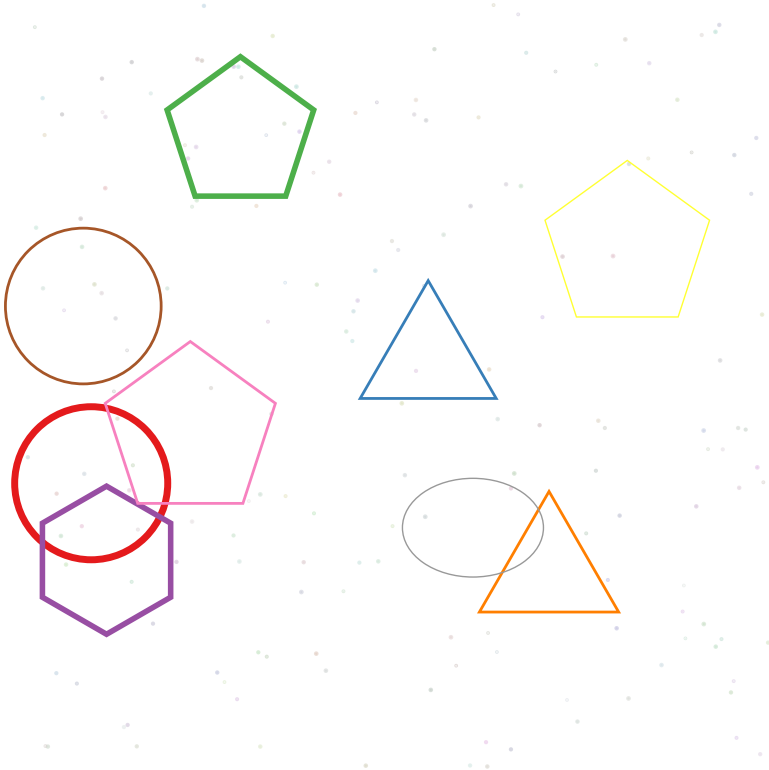[{"shape": "circle", "thickness": 2.5, "radius": 0.5, "center": [0.118, 0.372]}, {"shape": "triangle", "thickness": 1, "radius": 0.51, "center": [0.556, 0.534]}, {"shape": "pentagon", "thickness": 2, "radius": 0.5, "center": [0.312, 0.826]}, {"shape": "hexagon", "thickness": 2, "radius": 0.48, "center": [0.138, 0.272]}, {"shape": "triangle", "thickness": 1, "radius": 0.52, "center": [0.713, 0.257]}, {"shape": "pentagon", "thickness": 0.5, "radius": 0.56, "center": [0.815, 0.679]}, {"shape": "circle", "thickness": 1, "radius": 0.51, "center": [0.108, 0.603]}, {"shape": "pentagon", "thickness": 1, "radius": 0.58, "center": [0.247, 0.44]}, {"shape": "oval", "thickness": 0.5, "radius": 0.46, "center": [0.614, 0.315]}]